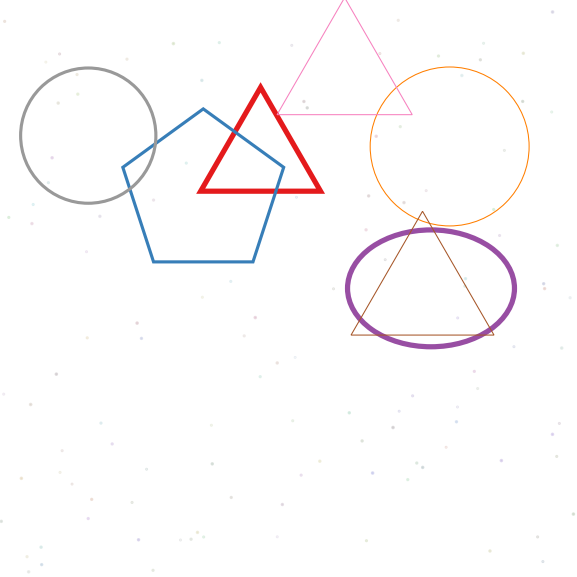[{"shape": "triangle", "thickness": 2.5, "radius": 0.6, "center": [0.451, 0.728]}, {"shape": "pentagon", "thickness": 1.5, "radius": 0.73, "center": [0.352, 0.664]}, {"shape": "oval", "thickness": 2.5, "radius": 0.72, "center": [0.746, 0.5]}, {"shape": "circle", "thickness": 0.5, "radius": 0.69, "center": [0.779, 0.746]}, {"shape": "triangle", "thickness": 0.5, "radius": 0.71, "center": [0.732, 0.49]}, {"shape": "triangle", "thickness": 0.5, "radius": 0.68, "center": [0.597, 0.868]}, {"shape": "circle", "thickness": 1.5, "radius": 0.59, "center": [0.153, 0.764]}]